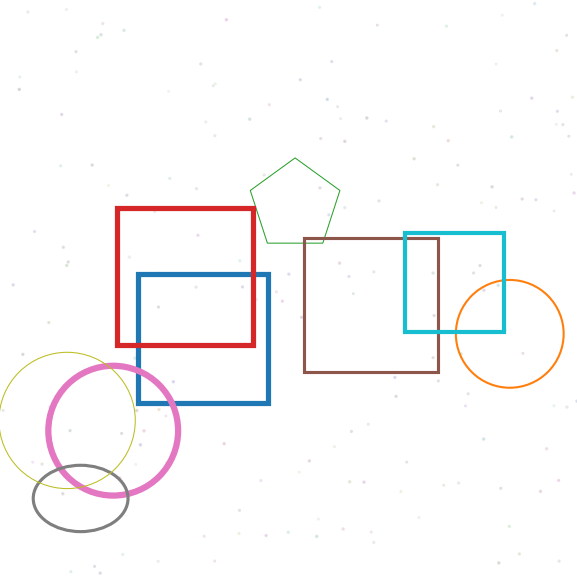[{"shape": "square", "thickness": 2.5, "radius": 0.56, "center": [0.351, 0.413]}, {"shape": "circle", "thickness": 1, "radius": 0.47, "center": [0.883, 0.421]}, {"shape": "pentagon", "thickness": 0.5, "radius": 0.41, "center": [0.511, 0.644]}, {"shape": "square", "thickness": 2.5, "radius": 0.59, "center": [0.32, 0.52]}, {"shape": "square", "thickness": 1.5, "radius": 0.58, "center": [0.643, 0.472]}, {"shape": "circle", "thickness": 3, "radius": 0.56, "center": [0.196, 0.253]}, {"shape": "oval", "thickness": 1.5, "radius": 0.41, "center": [0.14, 0.136]}, {"shape": "circle", "thickness": 0.5, "radius": 0.59, "center": [0.116, 0.271]}, {"shape": "square", "thickness": 2, "radius": 0.43, "center": [0.787, 0.51]}]